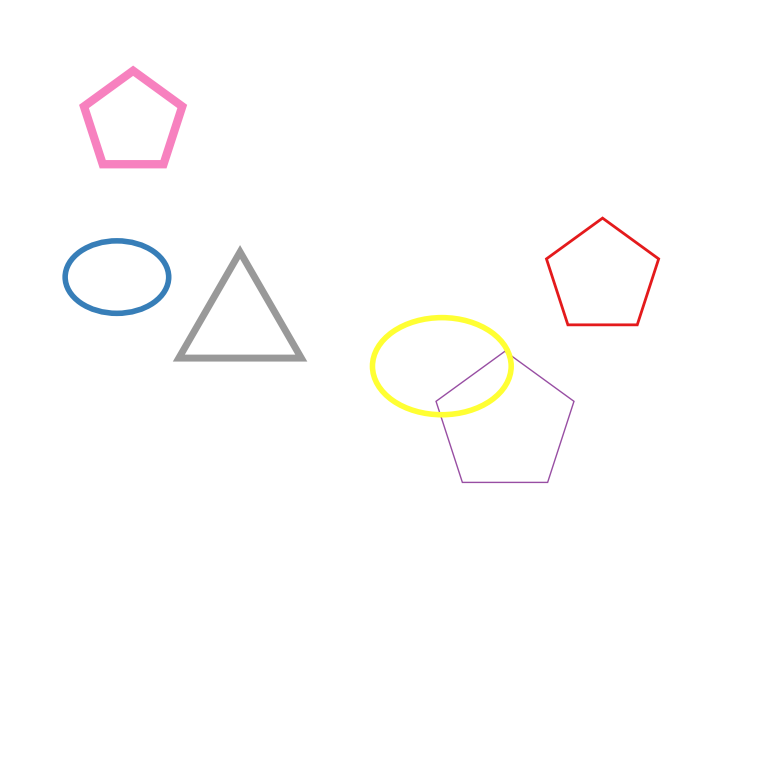[{"shape": "pentagon", "thickness": 1, "radius": 0.38, "center": [0.783, 0.64]}, {"shape": "oval", "thickness": 2, "radius": 0.34, "center": [0.152, 0.64]}, {"shape": "pentagon", "thickness": 0.5, "radius": 0.47, "center": [0.656, 0.45]}, {"shape": "oval", "thickness": 2, "radius": 0.45, "center": [0.574, 0.524]}, {"shape": "pentagon", "thickness": 3, "radius": 0.34, "center": [0.173, 0.841]}, {"shape": "triangle", "thickness": 2.5, "radius": 0.46, "center": [0.312, 0.581]}]